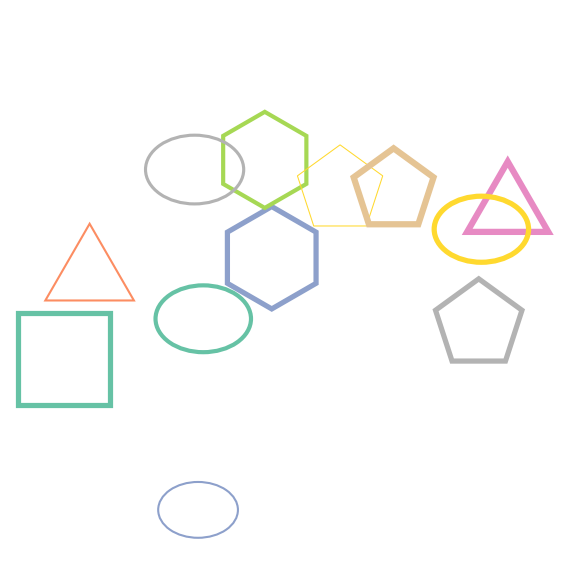[{"shape": "oval", "thickness": 2, "radius": 0.41, "center": [0.352, 0.447]}, {"shape": "square", "thickness": 2.5, "radius": 0.4, "center": [0.111, 0.378]}, {"shape": "triangle", "thickness": 1, "radius": 0.44, "center": [0.155, 0.523]}, {"shape": "hexagon", "thickness": 2.5, "radius": 0.44, "center": [0.471, 0.553]}, {"shape": "oval", "thickness": 1, "radius": 0.35, "center": [0.343, 0.116]}, {"shape": "triangle", "thickness": 3, "radius": 0.41, "center": [0.879, 0.638]}, {"shape": "hexagon", "thickness": 2, "radius": 0.42, "center": [0.458, 0.722]}, {"shape": "pentagon", "thickness": 0.5, "radius": 0.39, "center": [0.589, 0.671]}, {"shape": "oval", "thickness": 2.5, "radius": 0.41, "center": [0.834, 0.602]}, {"shape": "pentagon", "thickness": 3, "radius": 0.36, "center": [0.682, 0.67]}, {"shape": "oval", "thickness": 1.5, "radius": 0.43, "center": [0.337, 0.706]}, {"shape": "pentagon", "thickness": 2.5, "radius": 0.39, "center": [0.829, 0.438]}]